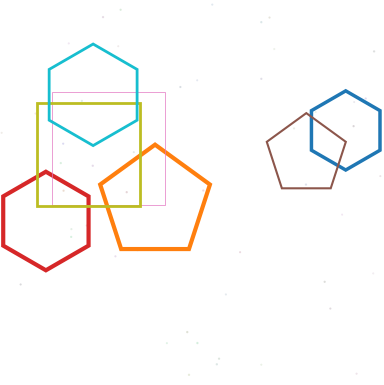[{"shape": "hexagon", "thickness": 2.5, "radius": 0.51, "center": [0.898, 0.661]}, {"shape": "pentagon", "thickness": 3, "radius": 0.75, "center": [0.403, 0.474]}, {"shape": "hexagon", "thickness": 3, "radius": 0.64, "center": [0.119, 0.426]}, {"shape": "pentagon", "thickness": 1.5, "radius": 0.54, "center": [0.796, 0.598]}, {"shape": "square", "thickness": 0.5, "radius": 0.73, "center": [0.282, 0.614]}, {"shape": "square", "thickness": 2, "radius": 0.67, "center": [0.23, 0.599]}, {"shape": "hexagon", "thickness": 2, "radius": 0.66, "center": [0.242, 0.754]}]